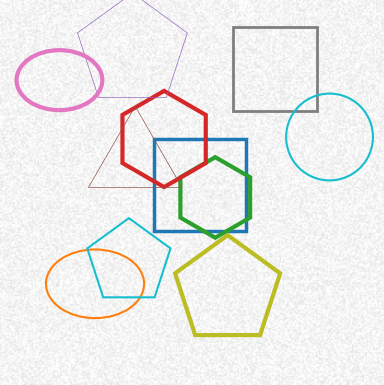[{"shape": "square", "thickness": 2.5, "radius": 0.59, "center": [0.52, 0.519]}, {"shape": "oval", "thickness": 1.5, "radius": 0.64, "center": [0.247, 0.263]}, {"shape": "hexagon", "thickness": 3, "radius": 0.52, "center": [0.559, 0.487]}, {"shape": "hexagon", "thickness": 3, "radius": 0.62, "center": [0.426, 0.639]}, {"shape": "pentagon", "thickness": 0.5, "radius": 0.75, "center": [0.344, 0.868]}, {"shape": "triangle", "thickness": 0.5, "radius": 0.7, "center": [0.351, 0.583]}, {"shape": "oval", "thickness": 3, "radius": 0.56, "center": [0.154, 0.792]}, {"shape": "square", "thickness": 2, "radius": 0.55, "center": [0.714, 0.821]}, {"shape": "pentagon", "thickness": 3, "radius": 0.72, "center": [0.591, 0.246]}, {"shape": "circle", "thickness": 1.5, "radius": 0.56, "center": [0.856, 0.644]}, {"shape": "pentagon", "thickness": 1.5, "radius": 0.57, "center": [0.335, 0.32]}]